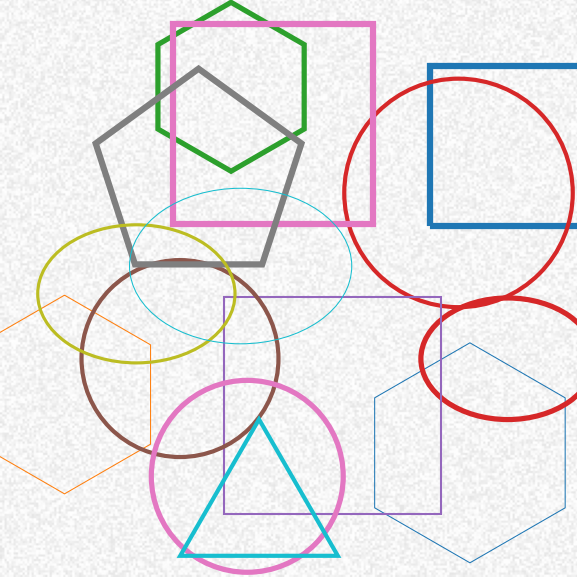[{"shape": "square", "thickness": 3, "radius": 0.69, "center": [0.883, 0.746]}, {"shape": "hexagon", "thickness": 0.5, "radius": 0.95, "center": [0.814, 0.215]}, {"shape": "hexagon", "thickness": 0.5, "radius": 0.86, "center": [0.112, 0.316]}, {"shape": "hexagon", "thickness": 2.5, "radius": 0.73, "center": [0.4, 0.849]}, {"shape": "oval", "thickness": 2.5, "radius": 0.75, "center": [0.879, 0.378]}, {"shape": "circle", "thickness": 2, "radius": 0.99, "center": [0.794, 0.665]}, {"shape": "square", "thickness": 1, "radius": 0.94, "center": [0.576, 0.297]}, {"shape": "circle", "thickness": 2, "radius": 0.85, "center": [0.312, 0.378]}, {"shape": "circle", "thickness": 2.5, "radius": 0.83, "center": [0.428, 0.174]}, {"shape": "square", "thickness": 3, "radius": 0.87, "center": [0.473, 0.785]}, {"shape": "pentagon", "thickness": 3, "radius": 0.94, "center": [0.344, 0.693]}, {"shape": "oval", "thickness": 1.5, "radius": 0.85, "center": [0.236, 0.49]}, {"shape": "triangle", "thickness": 2, "radius": 0.79, "center": [0.449, 0.115]}, {"shape": "oval", "thickness": 0.5, "radius": 0.96, "center": [0.417, 0.538]}]